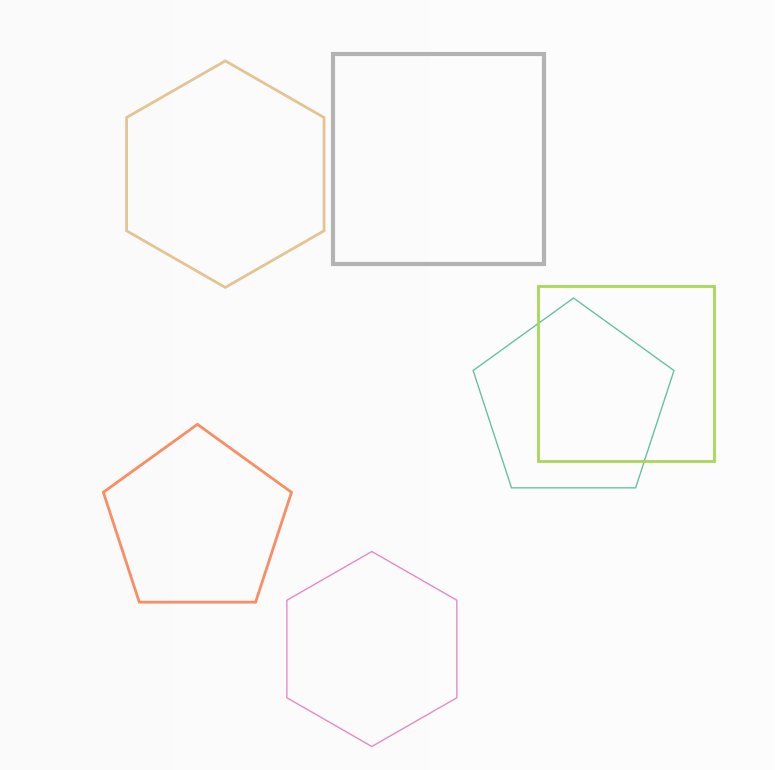[{"shape": "pentagon", "thickness": 0.5, "radius": 0.68, "center": [0.74, 0.477]}, {"shape": "pentagon", "thickness": 1, "radius": 0.64, "center": [0.255, 0.321]}, {"shape": "hexagon", "thickness": 0.5, "radius": 0.63, "center": [0.48, 0.157]}, {"shape": "square", "thickness": 1, "radius": 0.57, "center": [0.808, 0.515]}, {"shape": "hexagon", "thickness": 1, "radius": 0.74, "center": [0.291, 0.774]}, {"shape": "square", "thickness": 1.5, "radius": 0.68, "center": [0.566, 0.794]}]